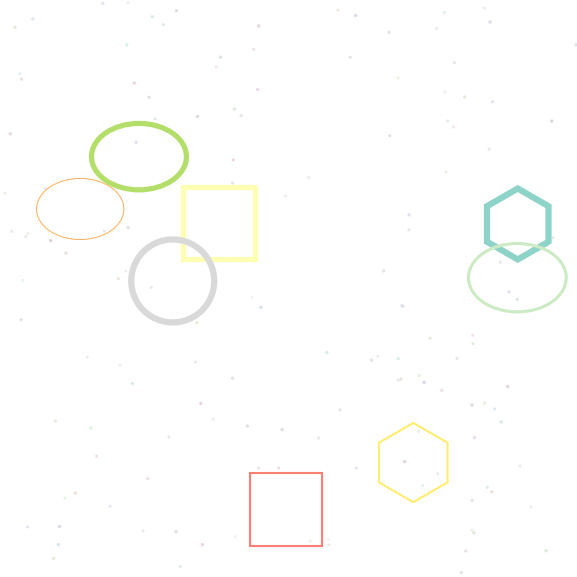[{"shape": "hexagon", "thickness": 3, "radius": 0.31, "center": [0.897, 0.611]}, {"shape": "square", "thickness": 2.5, "radius": 0.31, "center": [0.379, 0.613]}, {"shape": "square", "thickness": 1, "radius": 0.32, "center": [0.495, 0.116]}, {"shape": "oval", "thickness": 0.5, "radius": 0.38, "center": [0.139, 0.637]}, {"shape": "oval", "thickness": 2.5, "radius": 0.41, "center": [0.241, 0.728]}, {"shape": "circle", "thickness": 3, "radius": 0.36, "center": [0.299, 0.513]}, {"shape": "oval", "thickness": 1.5, "radius": 0.42, "center": [0.896, 0.518]}, {"shape": "hexagon", "thickness": 1, "radius": 0.34, "center": [0.716, 0.198]}]